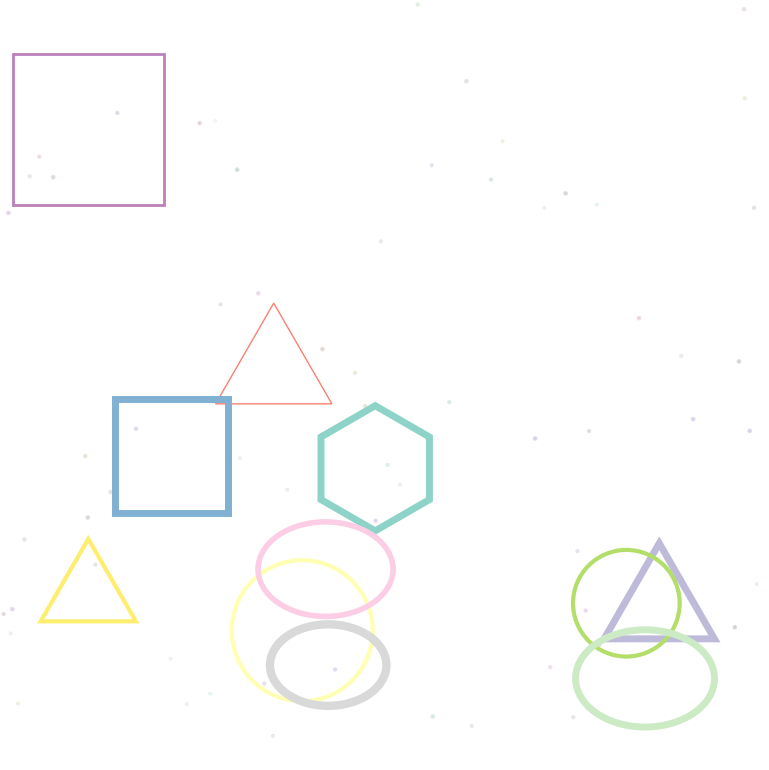[{"shape": "hexagon", "thickness": 2.5, "radius": 0.41, "center": [0.487, 0.392]}, {"shape": "circle", "thickness": 1.5, "radius": 0.46, "center": [0.392, 0.181]}, {"shape": "triangle", "thickness": 2.5, "radius": 0.41, "center": [0.856, 0.212]}, {"shape": "triangle", "thickness": 0.5, "radius": 0.44, "center": [0.356, 0.519]}, {"shape": "square", "thickness": 2.5, "radius": 0.37, "center": [0.223, 0.408]}, {"shape": "circle", "thickness": 1.5, "radius": 0.35, "center": [0.813, 0.217]}, {"shape": "oval", "thickness": 2, "radius": 0.44, "center": [0.423, 0.261]}, {"shape": "oval", "thickness": 3, "radius": 0.38, "center": [0.426, 0.136]}, {"shape": "square", "thickness": 1, "radius": 0.49, "center": [0.115, 0.832]}, {"shape": "oval", "thickness": 2.5, "radius": 0.45, "center": [0.838, 0.119]}, {"shape": "triangle", "thickness": 1.5, "radius": 0.36, "center": [0.115, 0.229]}]